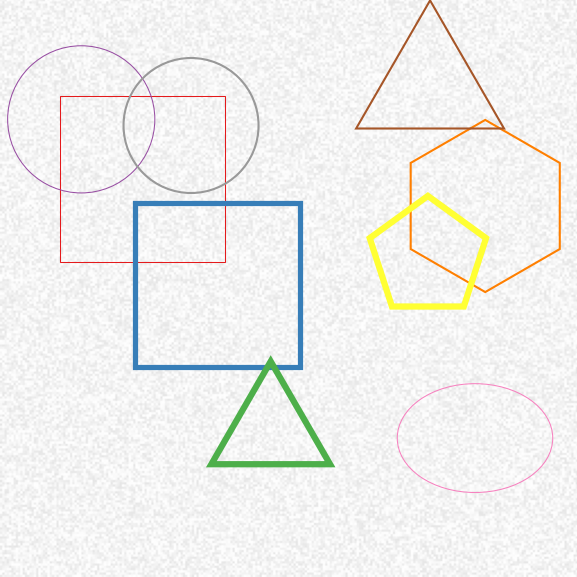[{"shape": "square", "thickness": 0.5, "radius": 0.72, "center": [0.247, 0.689]}, {"shape": "square", "thickness": 2.5, "radius": 0.71, "center": [0.377, 0.506]}, {"shape": "triangle", "thickness": 3, "radius": 0.59, "center": [0.469, 0.255]}, {"shape": "circle", "thickness": 0.5, "radius": 0.64, "center": [0.141, 0.792]}, {"shape": "hexagon", "thickness": 1, "radius": 0.75, "center": [0.84, 0.642]}, {"shape": "pentagon", "thickness": 3, "radius": 0.53, "center": [0.741, 0.554]}, {"shape": "triangle", "thickness": 1, "radius": 0.74, "center": [0.745, 0.851]}, {"shape": "oval", "thickness": 0.5, "radius": 0.67, "center": [0.822, 0.241]}, {"shape": "circle", "thickness": 1, "radius": 0.58, "center": [0.331, 0.782]}]